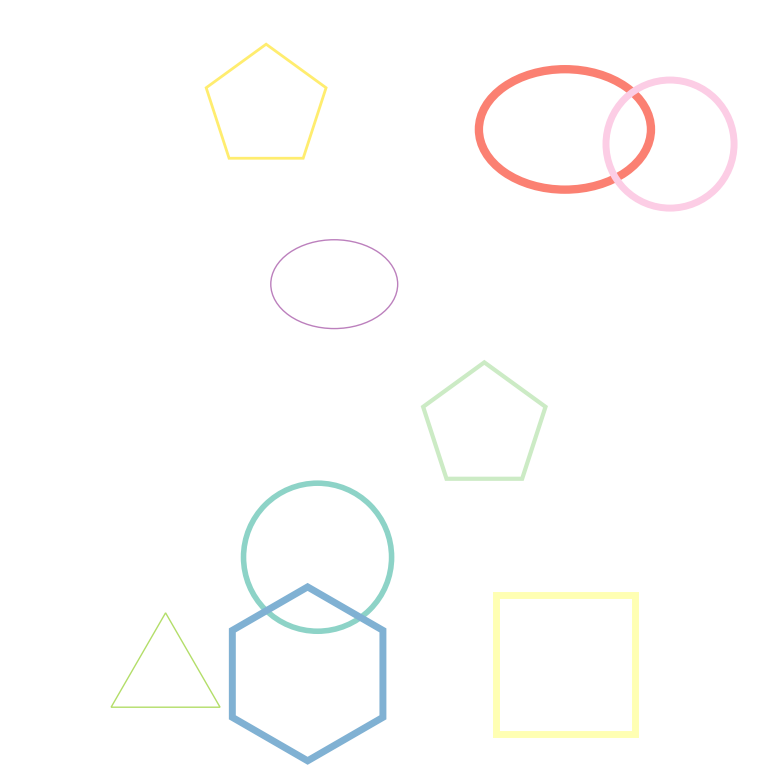[{"shape": "circle", "thickness": 2, "radius": 0.48, "center": [0.412, 0.276]}, {"shape": "square", "thickness": 2.5, "radius": 0.45, "center": [0.734, 0.137]}, {"shape": "oval", "thickness": 3, "radius": 0.56, "center": [0.734, 0.832]}, {"shape": "hexagon", "thickness": 2.5, "radius": 0.56, "center": [0.4, 0.125]}, {"shape": "triangle", "thickness": 0.5, "radius": 0.41, "center": [0.215, 0.122]}, {"shape": "circle", "thickness": 2.5, "radius": 0.42, "center": [0.87, 0.813]}, {"shape": "oval", "thickness": 0.5, "radius": 0.41, "center": [0.434, 0.631]}, {"shape": "pentagon", "thickness": 1.5, "radius": 0.42, "center": [0.629, 0.446]}, {"shape": "pentagon", "thickness": 1, "radius": 0.41, "center": [0.346, 0.861]}]